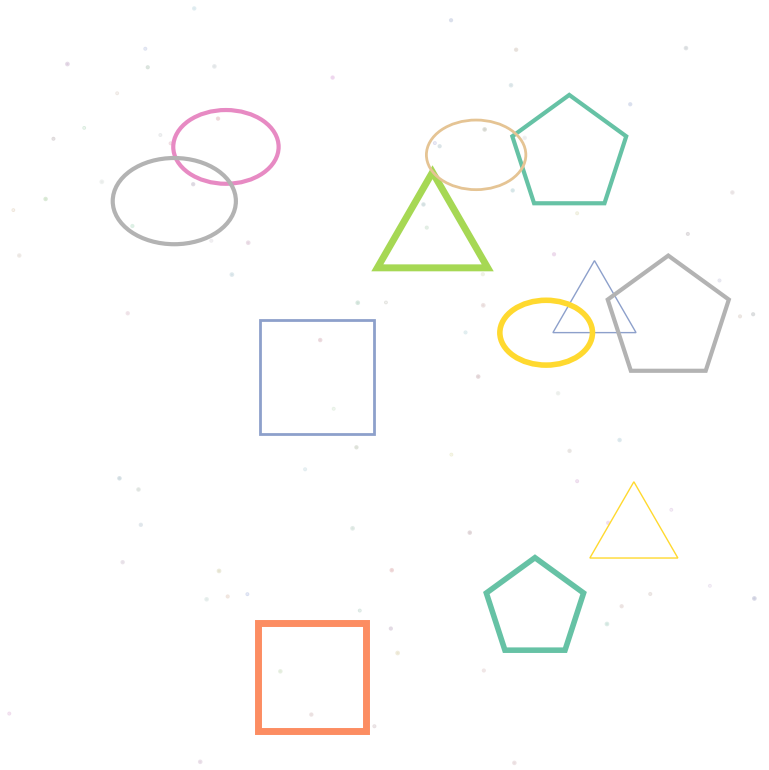[{"shape": "pentagon", "thickness": 2, "radius": 0.33, "center": [0.695, 0.209]}, {"shape": "pentagon", "thickness": 1.5, "radius": 0.39, "center": [0.739, 0.799]}, {"shape": "square", "thickness": 2.5, "radius": 0.35, "center": [0.405, 0.121]}, {"shape": "triangle", "thickness": 0.5, "radius": 0.31, "center": [0.772, 0.599]}, {"shape": "square", "thickness": 1, "radius": 0.37, "center": [0.412, 0.51]}, {"shape": "oval", "thickness": 1.5, "radius": 0.34, "center": [0.293, 0.809]}, {"shape": "triangle", "thickness": 2.5, "radius": 0.41, "center": [0.562, 0.694]}, {"shape": "triangle", "thickness": 0.5, "radius": 0.33, "center": [0.823, 0.308]}, {"shape": "oval", "thickness": 2, "radius": 0.3, "center": [0.709, 0.568]}, {"shape": "oval", "thickness": 1, "radius": 0.32, "center": [0.618, 0.799]}, {"shape": "pentagon", "thickness": 1.5, "radius": 0.41, "center": [0.868, 0.585]}, {"shape": "oval", "thickness": 1.5, "radius": 0.4, "center": [0.226, 0.739]}]